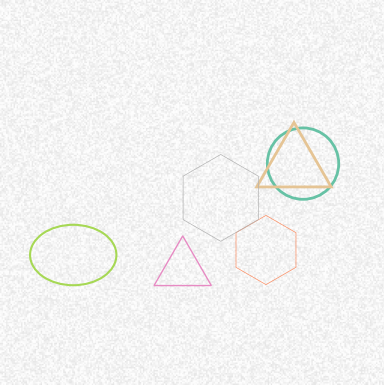[{"shape": "circle", "thickness": 2, "radius": 0.46, "center": [0.787, 0.575]}, {"shape": "hexagon", "thickness": 0.5, "radius": 0.45, "center": [0.691, 0.351]}, {"shape": "triangle", "thickness": 1, "radius": 0.43, "center": [0.475, 0.301]}, {"shape": "oval", "thickness": 1.5, "radius": 0.56, "center": [0.19, 0.338]}, {"shape": "triangle", "thickness": 2, "radius": 0.56, "center": [0.764, 0.57]}, {"shape": "hexagon", "thickness": 0.5, "radius": 0.56, "center": [0.573, 0.486]}]